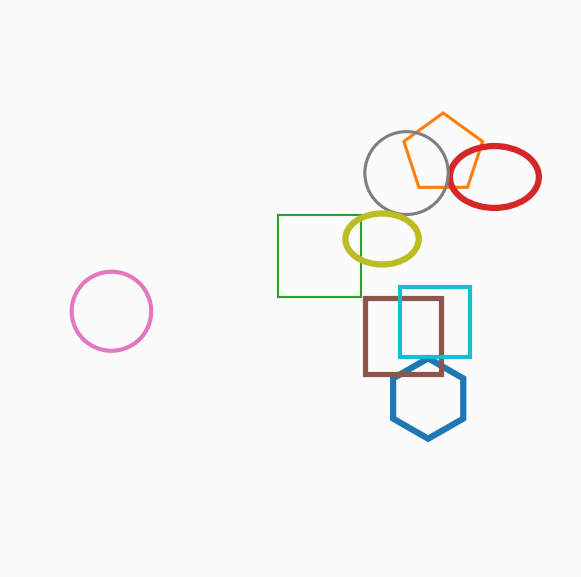[{"shape": "hexagon", "thickness": 3, "radius": 0.35, "center": [0.737, 0.309]}, {"shape": "pentagon", "thickness": 1.5, "radius": 0.36, "center": [0.763, 0.732]}, {"shape": "square", "thickness": 1, "radius": 0.36, "center": [0.549, 0.556]}, {"shape": "oval", "thickness": 3, "radius": 0.38, "center": [0.851, 0.693]}, {"shape": "square", "thickness": 2.5, "radius": 0.33, "center": [0.694, 0.417]}, {"shape": "circle", "thickness": 2, "radius": 0.34, "center": [0.192, 0.46]}, {"shape": "circle", "thickness": 1.5, "radius": 0.36, "center": [0.699, 0.699]}, {"shape": "oval", "thickness": 3, "radius": 0.32, "center": [0.657, 0.585]}, {"shape": "square", "thickness": 2, "radius": 0.3, "center": [0.748, 0.441]}]